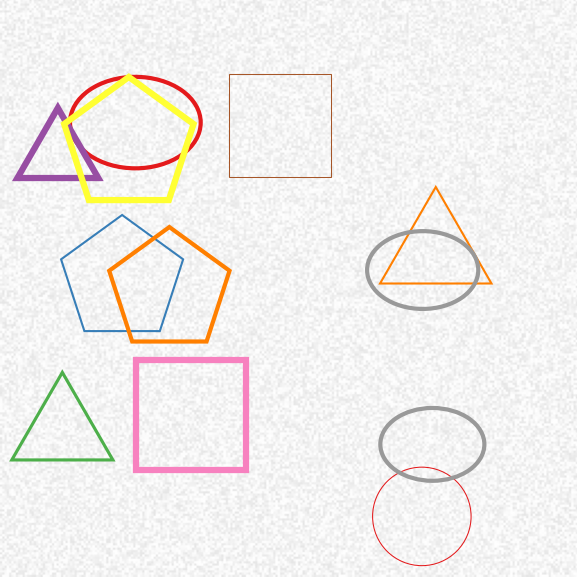[{"shape": "circle", "thickness": 0.5, "radius": 0.43, "center": [0.73, 0.105]}, {"shape": "oval", "thickness": 2, "radius": 0.57, "center": [0.234, 0.787]}, {"shape": "pentagon", "thickness": 1, "radius": 0.56, "center": [0.211, 0.516]}, {"shape": "triangle", "thickness": 1.5, "radius": 0.51, "center": [0.108, 0.253]}, {"shape": "triangle", "thickness": 3, "radius": 0.4, "center": [0.1, 0.731]}, {"shape": "triangle", "thickness": 1, "radius": 0.56, "center": [0.755, 0.564]}, {"shape": "pentagon", "thickness": 2, "radius": 0.55, "center": [0.293, 0.496]}, {"shape": "pentagon", "thickness": 3, "radius": 0.59, "center": [0.223, 0.748]}, {"shape": "square", "thickness": 0.5, "radius": 0.44, "center": [0.485, 0.782]}, {"shape": "square", "thickness": 3, "radius": 0.48, "center": [0.331, 0.281]}, {"shape": "oval", "thickness": 2, "radius": 0.48, "center": [0.732, 0.532]}, {"shape": "oval", "thickness": 2, "radius": 0.45, "center": [0.749, 0.23]}]